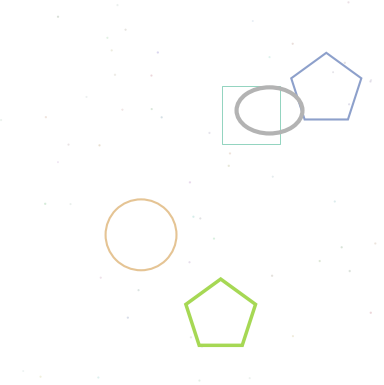[{"shape": "square", "thickness": 0.5, "radius": 0.37, "center": [0.652, 0.701]}, {"shape": "pentagon", "thickness": 1.5, "radius": 0.48, "center": [0.847, 0.767]}, {"shape": "pentagon", "thickness": 2.5, "radius": 0.48, "center": [0.573, 0.18]}, {"shape": "circle", "thickness": 1.5, "radius": 0.46, "center": [0.366, 0.39]}, {"shape": "oval", "thickness": 3, "radius": 0.43, "center": [0.7, 0.713]}]